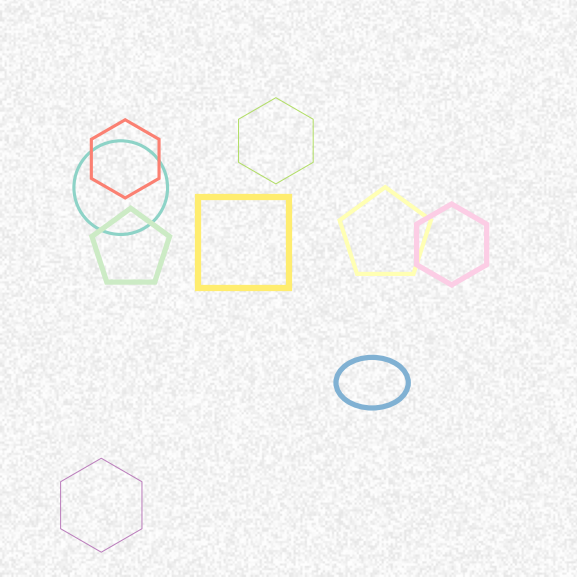[{"shape": "circle", "thickness": 1.5, "radius": 0.41, "center": [0.209, 0.674]}, {"shape": "pentagon", "thickness": 2, "radius": 0.42, "center": [0.667, 0.592]}, {"shape": "hexagon", "thickness": 1.5, "radius": 0.34, "center": [0.217, 0.724]}, {"shape": "oval", "thickness": 2.5, "radius": 0.31, "center": [0.644, 0.337]}, {"shape": "hexagon", "thickness": 0.5, "radius": 0.37, "center": [0.478, 0.755]}, {"shape": "hexagon", "thickness": 2.5, "radius": 0.35, "center": [0.782, 0.576]}, {"shape": "hexagon", "thickness": 0.5, "radius": 0.41, "center": [0.175, 0.124]}, {"shape": "pentagon", "thickness": 2.5, "radius": 0.35, "center": [0.226, 0.568]}, {"shape": "square", "thickness": 3, "radius": 0.39, "center": [0.421, 0.579]}]